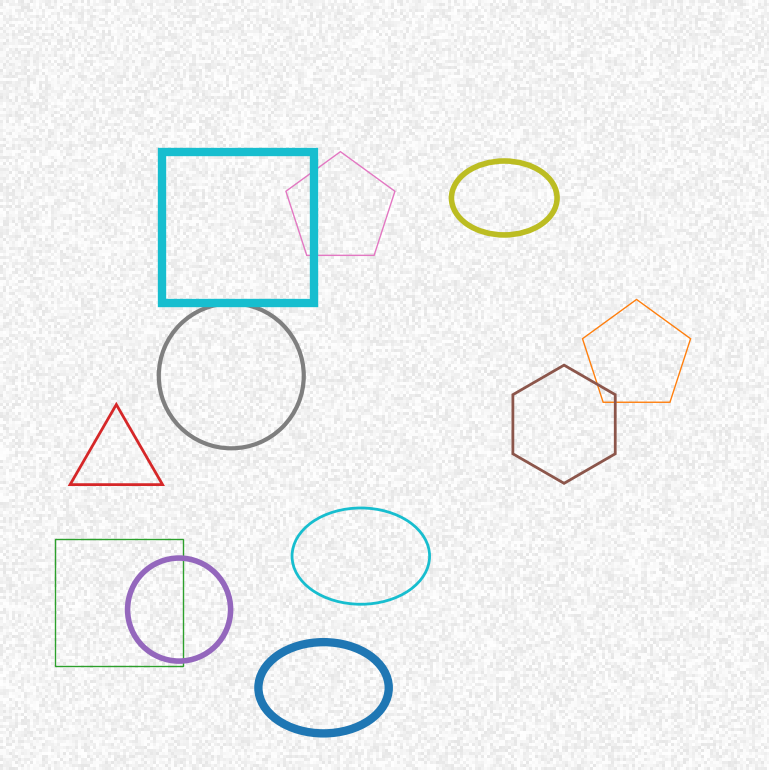[{"shape": "oval", "thickness": 3, "radius": 0.42, "center": [0.42, 0.107]}, {"shape": "pentagon", "thickness": 0.5, "radius": 0.37, "center": [0.827, 0.537]}, {"shape": "square", "thickness": 0.5, "radius": 0.41, "center": [0.155, 0.218]}, {"shape": "triangle", "thickness": 1, "radius": 0.35, "center": [0.151, 0.405]}, {"shape": "circle", "thickness": 2, "radius": 0.33, "center": [0.233, 0.208]}, {"shape": "hexagon", "thickness": 1, "radius": 0.38, "center": [0.733, 0.449]}, {"shape": "pentagon", "thickness": 0.5, "radius": 0.37, "center": [0.442, 0.729]}, {"shape": "circle", "thickness": 1.5, "radius": 0.47, "center": [0.3, 0.512]}, {"shape": "oval", "thickness": 2, "radius": 0.34, "center": [0.655, 0.743]}, {"shape": "square", "thickness": 3, "radius": 0.49, "center": [0.309, 0.705]}, {"shape": "oval", "thickness": 1, "radius": 0.45, "center": [0.469, 0.278]}]